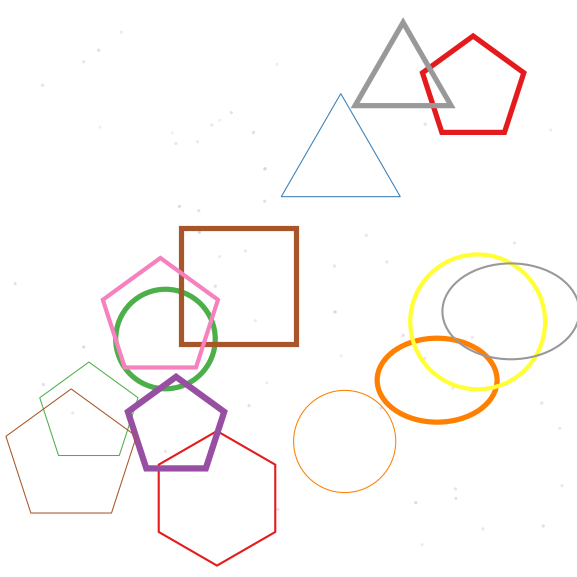[{"shape": "pentagon", "thickness": 2.5, "radius": 0.46, "center": [0.819, 0.845]}, {"shape": "hexagon", "thickness": 1, "radius": 0.58, "center": [0.376, 0.136]}, {"shape": "triangle", "thickness": 0.5, "radius": 0.6, "center": [0.59, 0.718]}, {"shape": "circle", "thickness": 2.5, "radius": 0.43, "center": [0.287, 0.412]}, {"shape": "pentagon", "thickness": 0.5, "radius": 0.45, "center": [0.154, 0.283]}, {"shape": "pentagon", "thickness": 3, "radius": 0.44, "center": [0.305, 0.259]}, {"shape": "circle", "thickness": 0.5, "radius": 0.44, "center": [0.597, 0.235]}, {"shape": "oval", "thickness": 2.5, "radius": 0.52, "center": [0.757, 0.341]}, {"shape": "circle", "thickness": 2, "radius": 0.58, "center": [0.827, 0.442]}, {"shape": "pentagon", "thickness": 0.5, "radius": 0.59, "center": [0.123, 0.207]}, {"shape": "square", "thickness": 2.5, "radius": 0.5, "center": [0.413, 0.504]}, {"shape": "pentagon", "thickness": 2, "radius": 0.52, "center": [0.278, 0.448]}, {"shape": "triangle", "thickness": 2.5, "radius": 0.48, "center": [0.698, 0.864]}, {"shape": "oval", "thickness": 1, "radius": 0.59, "center": [0.885, 0.46]}]